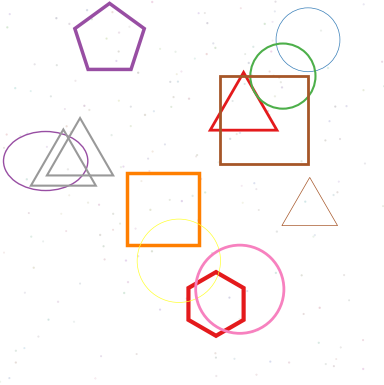[{"shape": "hexagon", "thickness": 3, "radius": 0.41, "center": [0.561, 0.211]}, {"shape": "triangle", "thickness": 2, "radius": 0.5, "center": [0.633, 0.712]}, {"shape": "circle", "thickness": 0.5, "radius": 0.41, "center": [0.8, 0.897]}, {"shape": "circle", "thickness": 1.5, "radius": 0.42, "center": [0.735, 0.802]}, {"shape": "oval", "thickness": 1, "radius": 0.55, "center": [0.119, 0.582]}, {"shape": "pentagon", "thickness": 2.5, "radius": 0.47, "center": [0.285, 0.896]}, {"shape": "square", "thickness": 2.5, "radius": 0.47, "center": [0.423, 0.457]}, {"shape": "circle", "thickness": 0.5, "radius": 0.54, "center": [0.465, 0.323]}, {"shape": "triangle", "thickness": 0.5, "radius": 0.42, "center": [0.804, 0.456]}, {"shape": "square", "thickness": 2, "radius": 0.57, "center": [0.686, 0.688]}, {"shape": "circle", "thickness": 2, "radius": 0.57, "center": [0.623, 0.249]}, {"shape": "triangle", "thickness": 1.5, "radius": 0.49, "center": [0.165, 0.566]}, {"shape": "triangle", "thickness": 1.5, "radius": 0.5, "center": [0.208, 0.594]}]